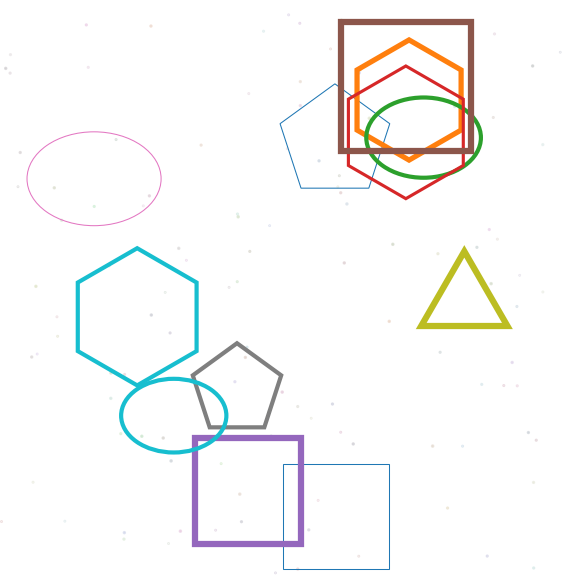[{"shape": "pentagon", "thickness": 0.5, "radius": 0.5, "center": [0.58, 0.754]}, {"shape": "square", "thickness": 0.5, "radius": 0.46, "center": [0.582, 0.105]}, {"shape": "hexagon", "thickness": 2.5, "radius": 0.52, "center": [0.708, 0.826]}, {"shape": "oval", "thickness": 2, "radius": 0.5, "center": [0.734, 0.761]}, {"shape": "hexagon", "thickness": 1.5, "radius": 0.57, "center": [0.703, 0.77]}, {"shape": "square", "thickness": 3, "radius": 0.46, "center": [0.43, 0.148]}, {"shape": "square", "thickness": 3, "radius": 0.56, "center": [0.703, 0.849]}, {"shape": "oval", "thickness": 0.5, "radius": 0.58, "center": [0.163, 0.69]}, {"shape": "pentagon", "thickness": 2, "radius": 0.4, "center": [0.41, 0.324]}, {"shape": "triangle", "thickness": 3, "radius": 0.43, "center": [0.804, 0.478]}, {"shape": "hexagon", "thickness": 2, "radius": 0.59, "center": [0.238, 0.451]}, {"shape": "oval", "thickness": 2, "radius": 0.46, "center": [0.301, 0.279]}]